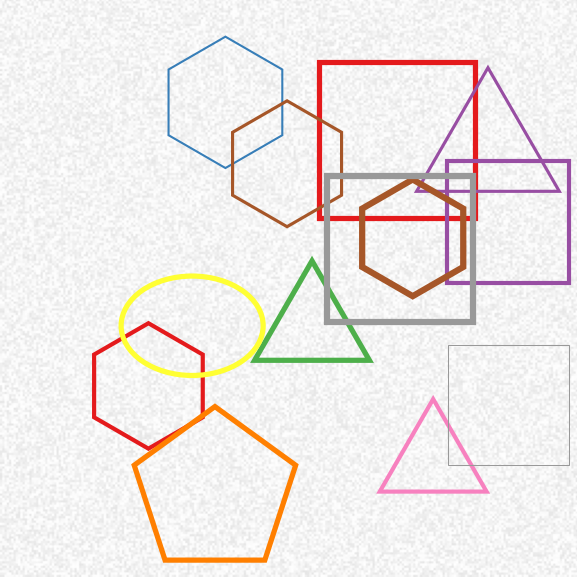[{"shape": "square", "thickness": 2.5, "radius": 0.68, "center": [0.688, 0.757]}, {"shape": "hexagon", "thickness": 2, "radius": 0.54, "center": [0.257, 0.331]}, {"shape": "hexagon", "thickness": 1, "radius": 0.57, "center": [0.39, 0.822]}, {"shape": "triangle", "thickness": 2.5, "radius": 0.57, "center": [0.54, 0.433]}, {"shape": "square", "thickness": 2, "radius": 0.53, "center": [0.879, 0.615]}, {"shape": "triangle", "thickness": 1.5, "radius": 0.71, "center": [0.845, 0.739]}, {"shape": "pentagon", "thickness": 2.5, "radius": 0.73, "center": [0.372, 0.148]}, {"shape": "oval", "thickness": 2.5, "radius": 0.61, "center": [0.333, 0.435]}, {"shape": "hexagon", "thickness": 1.5, "radius": 0.54, "center": [0.497, 0.716]}, {"shape": "hexagon", "thickness": 3, "radius": 0.51, "center": [0.715, 0.587]}, {"shape": "triangle", "thickness": 2, "radius": 0.53, "center": [0.75, 0.201]}, {"shape": "square", "thickness": 3, "radius": 0.63, "center": [0.693, 0.568]}, {"shape": "square", "thickness": 0.5, "radius": 0.52, "center": [0.881, 0.298]}]